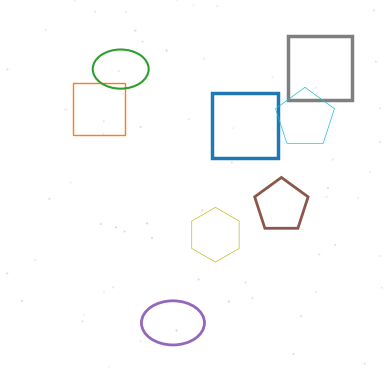[{"shape": "square", "thickness": 2.5, "radius": 0.43, "center": [0.637, 0.674]}, {"shape": "square", "thickness": 1, "radius": 0.34, "center": [0.257, 0.717]}, {"shape": "oval", "thickness": 1.5, "radius": 0.36, "center": [0.313, 0.821]}, {"shape": "oval", "thickness": 2, "radius": 0.41, "center": [0.449, 0.161]}, {"shape": "pentagon", "thickness": 2, "radius": 0.36, "center": [0.731, 0.466]}, {"shape": "square", "thickness": 2.5, "radius": 0.41, "center": [0.831, 0.823]}, {"shape": "hexagon", "thickness": 0.5, "radius": 0.36, "center": [0.56, 0.39]}, {"shape": "pentagon", "thickness": 0.5, "radius": 0.4, "center": [0.792, 0.693]}]